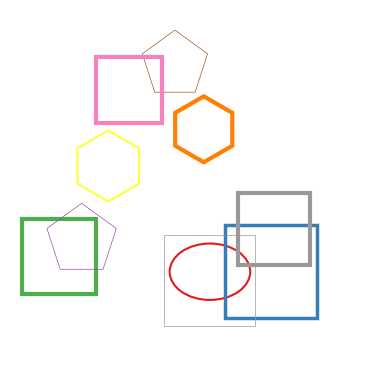[{"shape": "oval", "thickness": 1.5, "radius": 0.52, "center": [0.545, 0.294]}, {"shape": "square", "thickness": 2.5, "radius": 0.6, "center": [0.704, 0.295]}, {"shape": "square", "thickness": 3, "radius": 0.48, "center": [0.154, 0.333]}, {"shape": "pentagon", "thickness": 0.5, "radius": 0.47, "center": [0.212, 0.377]}, {"shape": "hexagon", "thickness": 3, "radius": 0.43, "center": [0.529, 0.664]}, {"shape": "hexagon", "thickness": 1.5, "radius": 0.46, "center": [0.281, 0.569]}, {"shape": "pentagon", "thickness": 0.5, "radius": 0.45, "center": [0.454, 0.833]}, {"shape": "square", "thickness": 3, "radius": 0.43, "center": [0.334, 0.766]}, {"shape": "square", "thickness": 3, "radius": 0.47, "center": [0.713, 0.404]}, {"shape": "square", "thickness": 0.5, "radius": 0.59, "center": [0.544, 0.271]}]